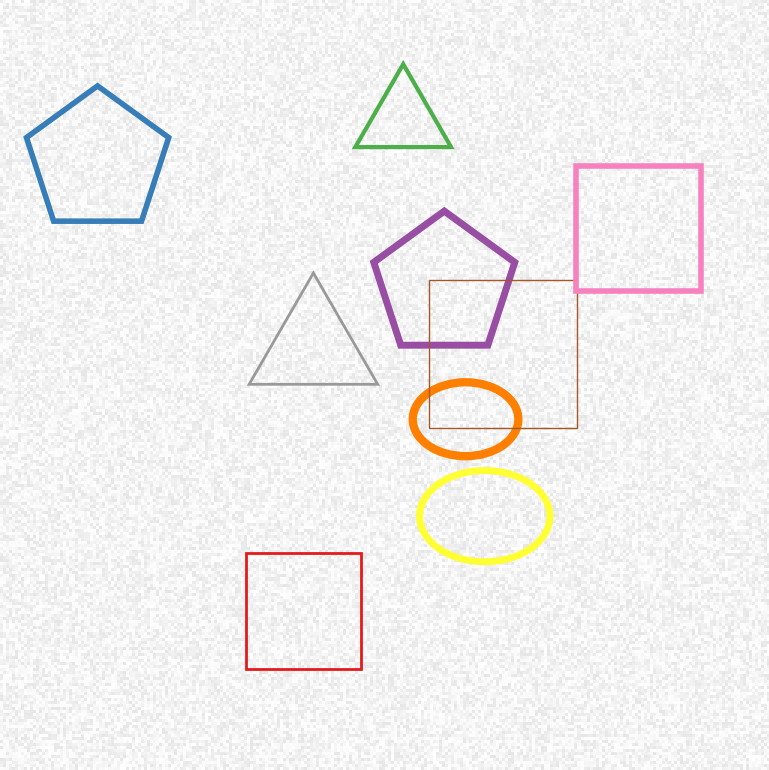[{"shape": "square", "thickness": 1, "radius": 0.38, "center": [0.394, 0.206]}, {"shape": "pentagon", "thickness": 2, "radius": 0.49, "center": [0.127, 0.791]}, {"shape": "triangle", "thickness": 1.5, "radius": 0.36, "center": [0.524, 0.845]}, {"shape": "pentagon", "thickness": 2.5, "radius": 0.48, "center": [0.577, 0.63]}, {"shape": "oval", "thickness": 3, "radius": 0.34, "center": [0.605, 0.456]}, {"shape": "oval", "thickness": 2.5, "radius": 0.42, "center": [0.629, 0.33]}, {"shape": "square", "thickness": 0.5, "radius": 0.48, "center": [0.654, 0.54]}, {"shape": "square", "thickness": 2, "radius": 0.41, "center": [0.829, 0.703]}, {"shape": "triangle", "thickness": 1, "radius": 0.48, "center": [0.407, 0.549]}]